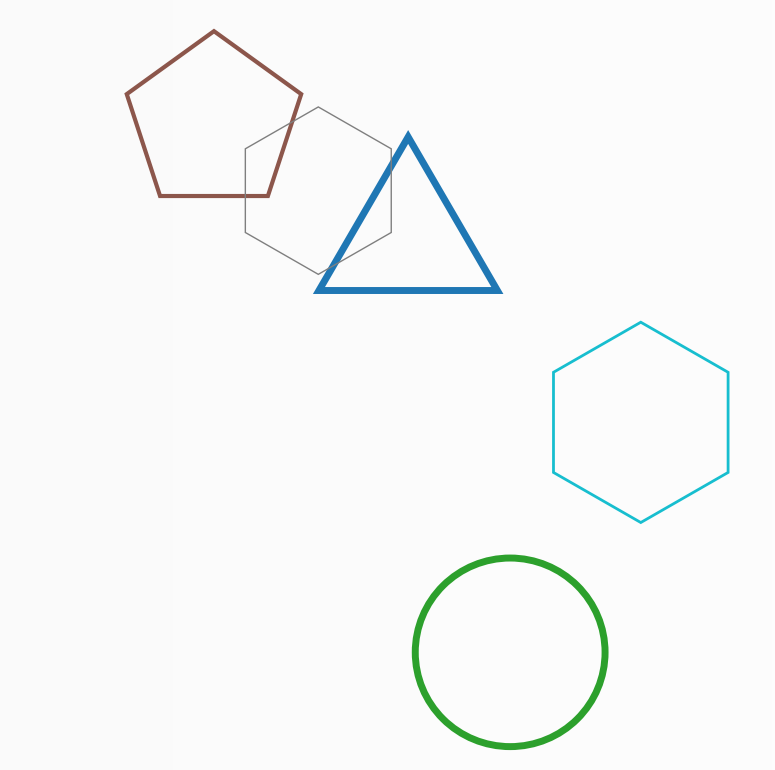[{"shape": "triangle", "thickness": 2.5, "radius": 0.66, "center": [0.527, 0.689]}, {"shape": "circle", "thickness": 2.5, "radius": 0.61, "center": [0.658, 0.153]}, {"shape": "pentagon", "thickness": 1.5, "radius": 0.59, "center": [0.276, 0.841]}, {"shape": "hexagon", "thickness": 0.5, "radius": 0.54, "center": [0.411, 0.752]}, {"shape": "hexagon", "thickness": 1, "radius": 0.65, "center": [0.827, 0.451]}]